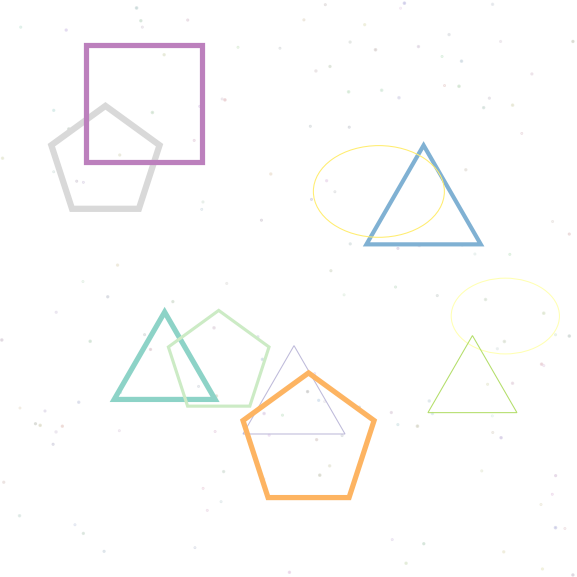[{"shape": "triangle", "thickness": 2.5, "radius": 0.5, "center": [0.285, 0.358]}, {"shape": "oval", "thickness": 0.5, "radius": 0.47, "center": [0.875, 0.452]}, {"shape": "triangle", "thickness": 0.5, "radius": 0.51, "center": [0.509, 0.299]}, {"shape": "triangle", "thickness": 2, "radius": 0.57, "center": [0.734, 0.633]}, {"shape": "pentagon", "thickness": 2.5, "radius": 0.6, "center": [0.534, 0.234]}, {"shape": "triangle", "thickness": 0.5, "radius": 0.44, "center": [0.818, 0.329]}, {"shape": "pentagon", "thickness": 3, "radius": 0.49, "center": [0.183, 0.717]}, {"shape": "square", "thickness": 2.5, "radius": 0.51, "center": [0.249, 0.82]}, {"shape": "pentagon", "thickness": 1.5, "radius": 0.46, "center": [0.379, 0.37]}, {"shape": "oval", "thickness": 0.5, "radius": 0.57, "center": [0.656, 0.668]}]